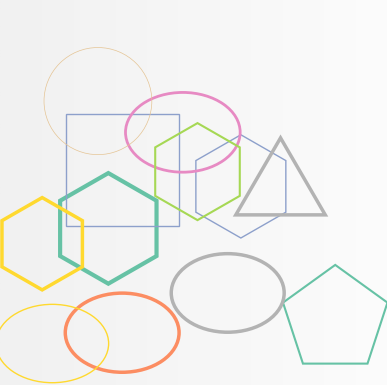[{"shape": "hexagon", "thickness": 3, "radius": 0.72, "center": [0.28, 0.407]}, {"shape": "pentagon", "thickness": 1.5, "radius": 0.71, "center": [0.865, 0.17]}, {"shape": "oval", "thickness": 2.5, "radius": 0.73, "center": [0.315, 0.136]}, {"shape": "hexagon", "thickness": 1, "radius": 0.67, "center": [0.622, 0.516]}, {"shape": "square", "thickness": 1, "radius": 0.73, "center": [0.316, 0.557]}, {"shape": "oval", "thickness": 2, "radius": 0.74, "center": [0.472, 0.656]}, {"shape": "hexagon", "thickness": 1.5, "radius": 0.63, "center": [0.51, 0.554]}, {"shape": "oval", "thickness": 1, "radius": 0.73, "center": [0.135, 0.108]}, {"shape": "hexagon", "thickness": 2.5, "radius": 0.6, "center": [0.109, 0.367]}, {"shape": "circle", "thickness": 0.5, "radius": 0.7, "center": [0.253, 0.737]}, {"shape": "triangle", "thickness": 2.5, "radius": 0.67, "center": [0.724, 0.509]}, {"shape": "oval", "thickness": 2.5, "radius": 0.73, "center": [0.588, 0.239]}]